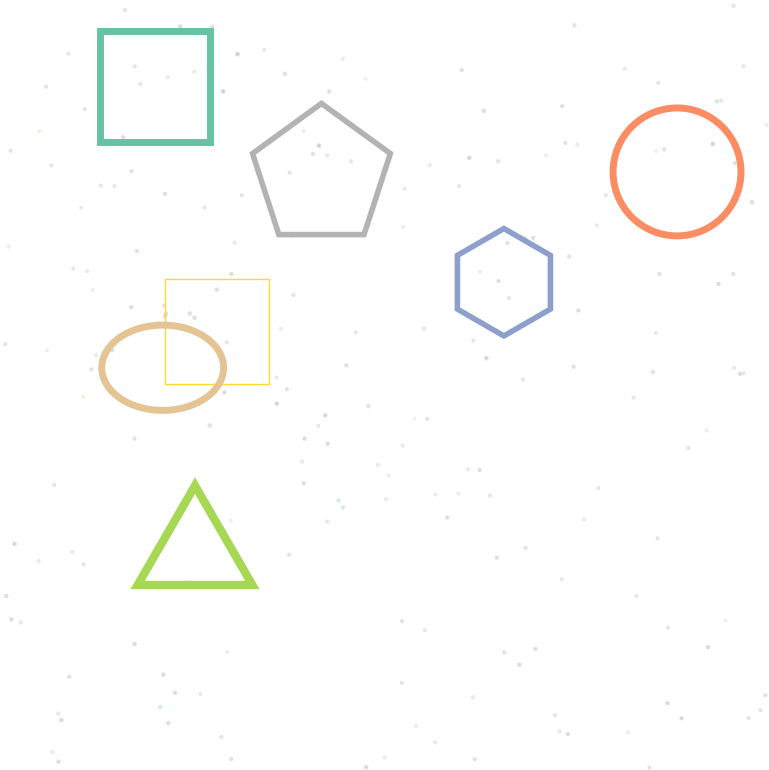[{"shape": "square", "thickness": 2.5, "radius": 0.36, "center": [0.201, 0.888]}, {"shape": "circle", "thickness": 2.5, "radius": 0.42, "center": [0.879, 0.777]}, {"shape": "hexagon", "thickness": 2, "radius": 0.35, "center": [0.654, 0.633]}, {"shape": "triangle", "thickness": 3, "radius": 0.43, "center": [0.253, 0.283]}, {"shape": "square", "thickness": 0.5, "radius": 0.34, "center": [0.281, 0.569]}, {"shape": "oval", "thickness": 2.5, "radius": 0.4, "center": [0.211, 0.522]}, {"shape": "pentagon", "thickness": 2, "radius": 0.47, "center": [0.417, 0.772]}]